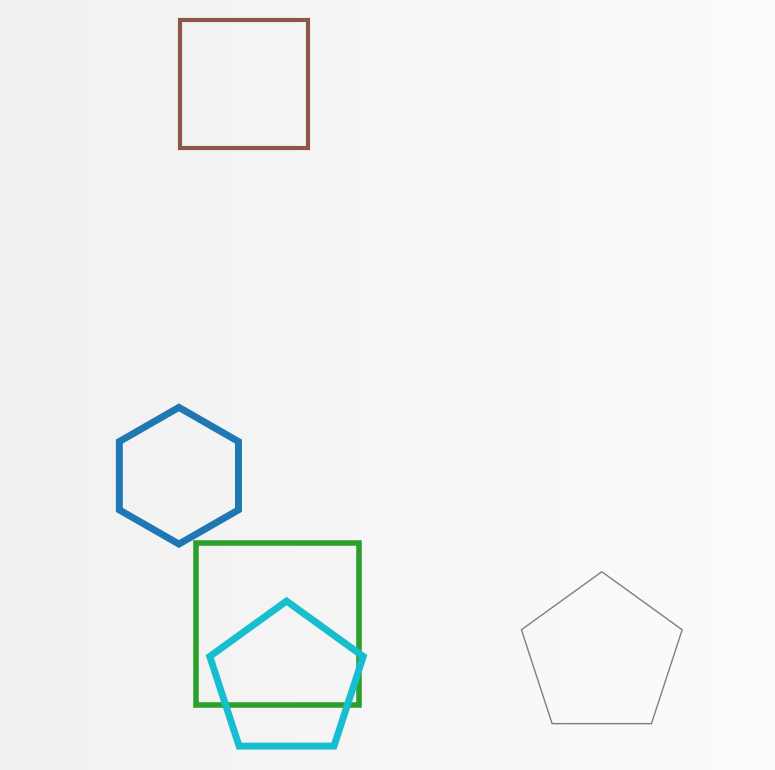[{"shape": "hexagon", "thickness": 2.5, "radius": 0.44, "center": [0.231, 0.382]}, {"shape": "square", "thickness": 2, "radius": 0.52, "center": [0.358, 0.19]}, {"shape": "square", "thickness": 1.5, "radius": 0.41, "center": [0.315, 0.891]}, {"shape": "pentagon", "thickness": 0.5, "radius": 0.55, "center": [0.777, 0.148]}, {"shape": "pentagon", "thickness": 2.5, "radius": 0.52, "center": [0.37, 0.115]}]